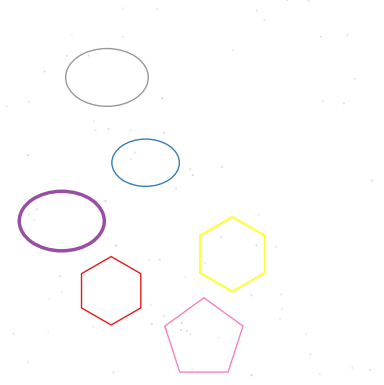[{"shape": "hexagon", "thickness": 1, "radius": 0.44, "center": [0.289, 0.245]}, {"shape": "oval", "thickness": 1, "radius": 0.44, "center": [0.378, 0.577]}, {"shape": "oval", "thickness": 2.5, "radius": 0.55, "center": [0.16, 0.426]}, {"shape": "hexagon", "thickness": 1.5, "radius": 0.48, "center": [0.604, 0.34]}, {"shape": "pentagon", "thickness": 1, "radius": 0.53, "center": [0.53, 0.12]}, {"shape": "oval", "thickness": 1, "radius": 0.54, "center": [0.278, 0.799]}]